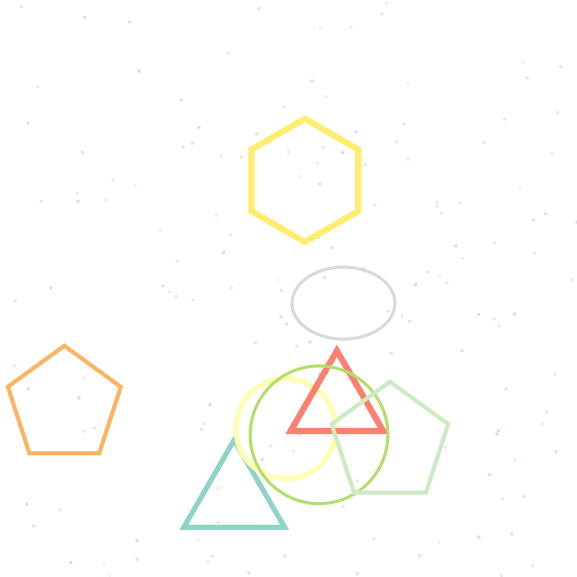[{"shape": "triangle", "thickness": 2.5, "radius": 0.5, "center": [0.406, 0.136]}, {"shape": "circle", "thickness": 2.5, "radius": 0.43, "center": [0.495, 0.257]}, {"shape": "triangle", "thickness": 3, "radius": 0.46, "center": [0.583, 0.299]}, {"shape": "pentagon", "thickness": 2, "radius": 0.51, "center": [0.111, 0.298]}, {"shape": "circle", "thickness": 1.5, "radius": 0.6, "center": [0.552, 0.246]}, {"shape": "oval", "thickness": 1.5, "radius": 0.45, "center": [0.595, 0.474]}, {"shape": "pentagon", "thickness": 2, "radius": 0.53, "center": [0.675, 0.232]}, {"shape": "hexagon", "thickness": 3, "radius": 0.53, "center": [0.528, 0.687]}]